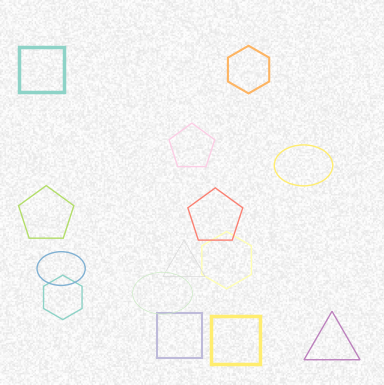[{"shape": "hexagon", "thickness": 1, "radius": 0.29, "center": [0.163, 0.228]}, {"shape": "square", "thickness": 2.5, "radius": 0.29, "center": [0.108, 0.82]}, {"shape": "hexagon", "thickness": 1, "radius": 0.37, "center": [0.589, 0.324]}, {"shape": "square", "thickness": 1.5, "radius": 0.29, "center": [0.467, 0.128]}, {"shape": "pentagon", "thickness": 1, "radius": 0.37, "center": [0.559, 0.437]}, {"shape": "oval", "thickness": 1, "radius": 0.31, "center": [0.159, 0.302]}, {"shape": "hexagon", "thickness": 1.5, "radius": 0.31, "center": [0.646, 0.819]}, {"shape": "pentagon", "thickness": 1, "radius": 0.38, "center": [0.12, 0.442]}, {"shape": "pentagon", "thickness": 1, "radius": 0.31, "center": [0.498, 0.618]}, {"shape": "triangle", "thickness": 0.5, "radius": 0.32, "center": [0.478, 0.313]}, {"shape": "triangle", "thickness": 1, "radius": 0.42, "center": [0.862, 0.108]}, {"shape": "oval", "thickness": 0.5, "radius": 0.39, "center": [0.422, 0.238]}, {"shape": "oval", "thickness": 1, "radius": 0.38, "center": [0.788, 0.57]}, {"shape": "square", "thickness": 2.5, "radius": 0.32, "center": [0.612, 0.117]}]